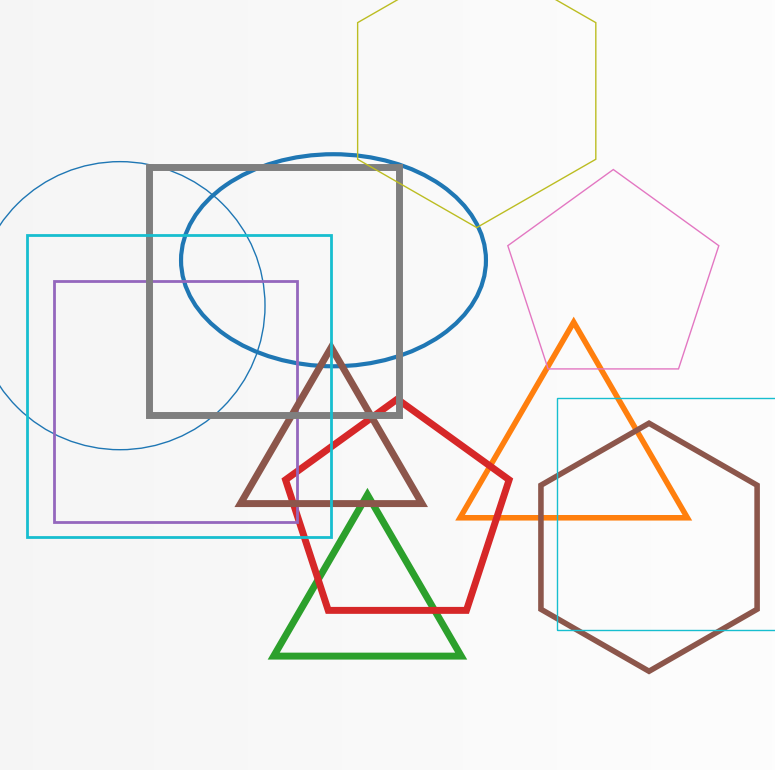[{"shape": "circle", "thickness": 0.5, "radius": 0.94, "center": [0.155, 0.603]}, {"shape": "oval", "thickness": 1.5, "radius": 0.98, "center": [0.43, 0.662]}, {"shape": "triangle", "thickness": 2, "radius": 0.85, "center": [0.74, 0.412]}, {"shape": "triangle", "thickness": 2.5, "radius": 0.7, "center": [0.474, 0.218]}, {"shape": "pentagon", "thickness": 2.5, "radius": 0.76, "center": [0.513, 0.33]}, {"shape": "square", "thickness": 1, "radius": 0.78, "center": [0.227, 0.479]}, {"shape": "triangle", "thickness": 2.5, "radius": 0.68, "center": [0.427, 0.414]}, {"shape": "hexagon", "thickness": 2, "radius": 0.81, "center": [0.837, 0.289]}, {"shape": "pentagon", "thickness": 0.5, "radius": 0.72, "center": [0.791, 0.637]}, {"shape": "square", "thickness": 2.5, "radius": 0.81, "center": [0.354, 0.623]}, {"shape": "hexagon", "thickness": 0.5, "radius": 0.89, "center": [0.615, 0.882]}, {"shape": "square", "thickness": 1, "radius": 0.98, "center": [0.231, 0.499]}, {"shape": "square", "thickness": 0.5, "radius": 0.75, "center": [0.87, 0.333]}]